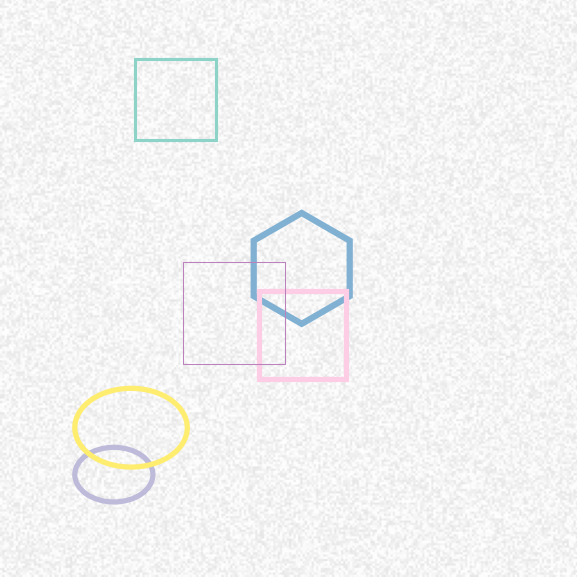[{"shape": "square", "thickness": 1.5, "radius": 0.35, "center": [0.304, 0.828]}, {"shape": "oval", "thickness": 2.5, "radius": 0.34, "center": [0.197, 0.177]}, {"shape": "hexagon", "thickness": 3, "radius": 0.48, "center": [0.522, 0.534]}, {"shape": "square", "thickness": 2.5, "radius": 0.38, "center": [0.524, 0.419]}, {"shape": "square", "thickness": 0.5, "radius": 0.44, "center": [0.405, 0.457]}, {"shape": "oval", "thickness": 2.5, "radius": 0.49, "center": [0.227, 0.259]}]